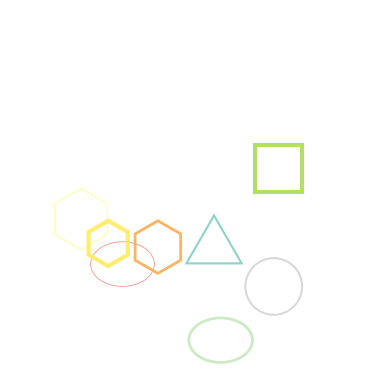[{"shape": "triangle", "thickness": 1.5, "radius": 0.41, "center": [0.556, 0.357]}, {"shape": "hexagon", "thickness": 1, "radius": 0.4, "center": [0.21, 0.431]}, {"shape": "oval", "thickness": 0.5, "radius": 0.41, "center": [0.318, 0.314]}, {"shape": "hexagon", "thickness": 2, "radius": 0.34, "center": [0.41, 0.358]}, {"shape": "square", "thickness": 3, "radius": 0.3, "center": [0.723, 0.563]}, {"shape": "circle", "thickness": 1.5, "radius": 0.37, "center": [0.711, 0.256]}, {"shape": "oval", "thickness": 2, "radius": 0.41, "center": [0.573, 0.116]}, {"shape": "hexagon", "thickness": 3, "radius": 0.29, "center": [0.281, 0.368]}]